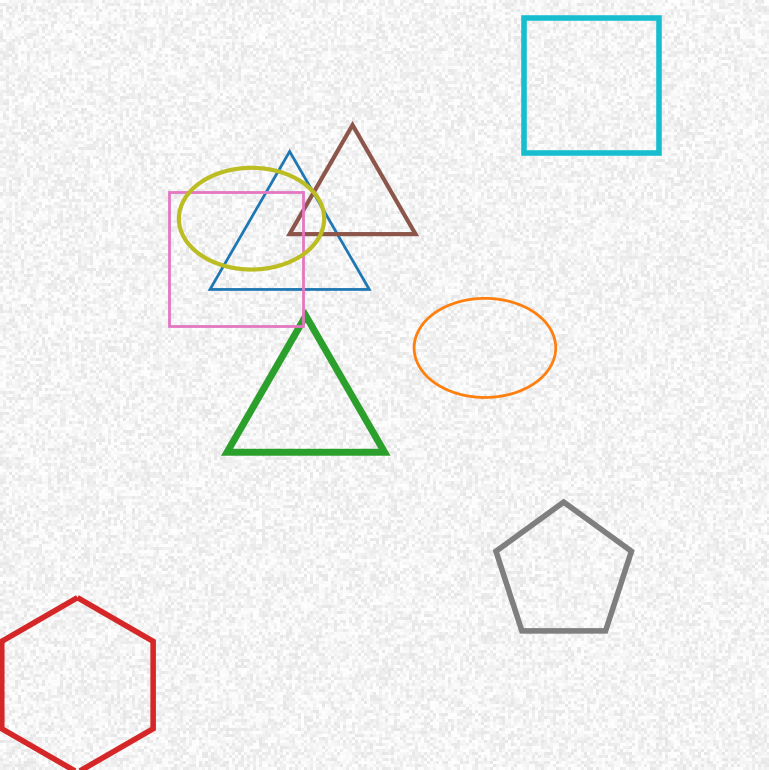[{"shape": "triangle", "thickness": 1, "radius": 0.6, "center": [0.376, 0.684]}, {"shape": "oval", "thickness": 1, "radius": 0.46, "center": [0.63, 0.548]}, {"shape": "triangle", "thickness": 2.5, "radius": 0.59, "center": [0.397, 0.472]}, {"shape": "hexagon", "thickness": 2, "radius": 0.57, "center": [0.101, 0.11]}, {"shape": "triangle", "thickness": 1.5, "radius": 0.47, "center": [0.458, 0.743]}, {"shape": "square", "thickness": 1, "radius": 0.43, "center": [0.306, 0.663]}, {"shape": "pentagon", "thickness": 2, "radius": 0.46, "center": [0.732, 0.255]}, {"shape": "oval", "thickness": 1.5, "radius": 0.47, "center": [0.327, 0.716]}, {"shape": "square", "thickness": 2, "radius": 0.44, "center": [0.768, 0.889]}]